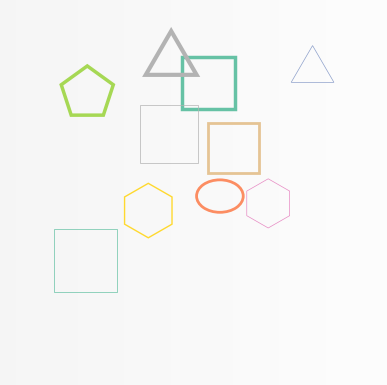[{"shape": "square", "thickness": 2.5, "radius": 0.34, "center": [0.539, 0.785]}, {"shape": "square", "thickness": 0.5, "radius": 0.41, "center": [0.22, 0.324]}, {"shape": "oval", "thickness": 2, "radius": 0.3, "center": [0.567, 0.491]}, {"shape": "triangle", "thickness": 0.5, "radius": 0.32, "center": [0.807, 0.818]}, {"shape": "hexagon", "thickness": 0.5, "radius": 0.32, "center": [0.692, 0.472]}, {"shape": "pentagon", "thickness": 2.5, "radius": 0.35, "center": [0.225, 0.758]}, {"shape": "hexagon", "thickness": 1, "radius": 0.35, "center": [0.383, 0.453]}, {"shape": "square", "thickness": 2, "radius": 0.33, "center": [0.602, 0.615]}, {"shape": "triangle", "thickness": 3, "radius": 0.38, "center": [0.442, 0.844]}, {"shape": "square", "thickness": 0.5, "radius": 0.38, "center": [0.436, 0.653]}]